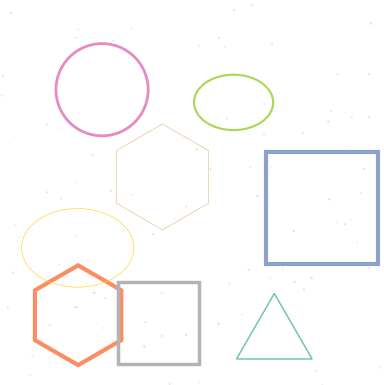[{"shape": "triangle", "thickness": 1, "radius": 0.57, "center": [0.713, 0.124]}, {"shape": "hexagon", "thickness": 3, "radius": 0.65, "center": [0.203, 0.181]}, {"shape": "square", "thickness": 3, "radius": 0.73, "center": [0.837, 0.46]}, {"shape": "circle", "thickness": 2, "radius": 0.6, "center": [0.265, 0.767]}, {"shape": "oval", "thickness": 1.5, "radius": 0.51, "center": [0.607, 0.734]}, {"shape": "oval", "thickness": 0.5, "radius": 0.73, "center": [0.202, 0.356]}, {"shape": "hexagon", "thickness": 0.5, "radius": 0.69, "center": [0.422, 0.54]}, {"shape": "square", "thickness": 2.5, "radius": 0.53, "center": [0.412, 0.161]}]